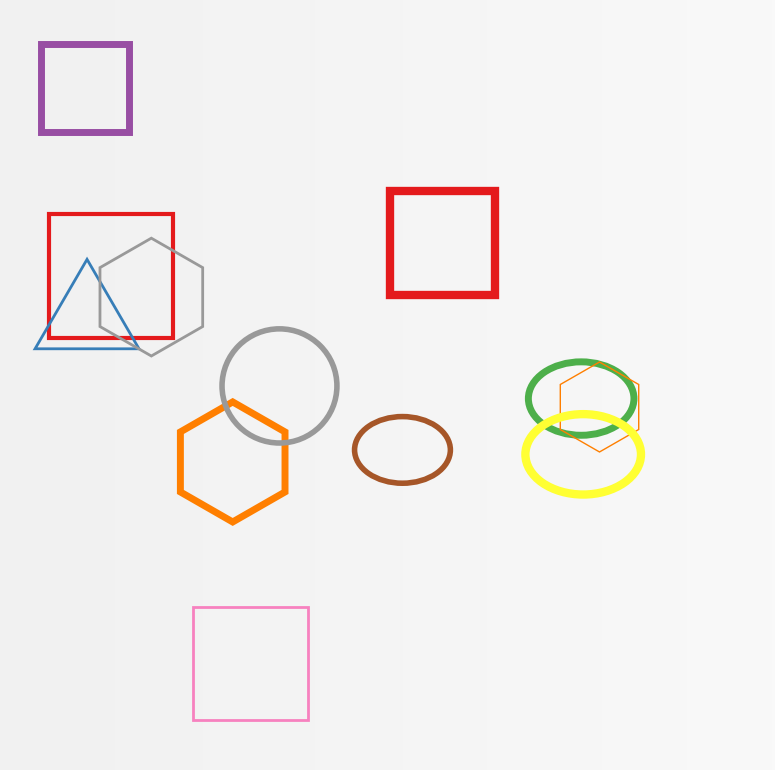[{"shape": "square", "thickness": 1.5, "radius": 0.4, "center": [0.143, 0.642]}, {"shape": "square", "thickness": 3, "radius": 0.34, "center": [0.571, 0.684]}, {"shape": "triangle", "thickness": 1, "radius": 0.39, "center": [0.112, 0.586]}, {"shape": "oval", "thickness": 2.5, "radius": 0.34, "center": [0.75, 0.482]}, {"shape": "square", "thickness": 2.5, "radius": 0.29, "center": [0.11, 0.886]}, {"shape": "hexagon", "thickness": 2.5, "radius": 0.39, "center": [0.3, 0.4]}, {"shape": "hexagon", "thickness": 0.5, "radius": 0.29, "center": [0.774, 0.471]}, {"shape": "oval", "thickness": 3, "radius": 0.37, "center": [0.753, 0.41]}, {"shape": "oval", "thickness": 2, "radius": 0.31, "center": [0.519, 0.416]}, {"shape": "square", "thickness": 1, "radius": 0.37, "center": [0.323, 0.138]}, {"shape": "circle", "thickness": 2, "radius": 0.37, "center": [0.361, 0.499]}, {"shape": "hexagon", "thickness": 1, "radius": 0.38, "center": [0.195, 0.614]}]